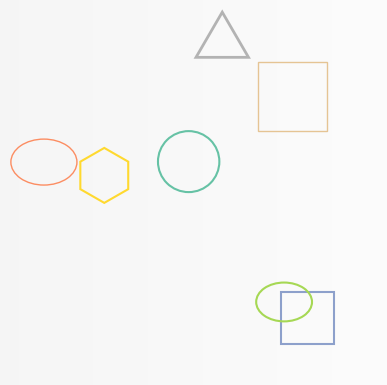[{"shape": "circle", "thickness": 1.5, "radius": 0.4, "center": [0.487, 0.58]}, {"shape": "oval", "thickness": 1, "radius": 0.43, "center": [0.113, 0.579]}, {"shape": "square", "thickness": 1.5, "radius": 0.34, "center": [0.793, 0.175]}, {"shape": "oval", "thickness": 1.5, "radius": 0.36, "center": [0.733, 0.216]}, {"shape": "hexagon", "thickness": 1.5, "radius": 0.36, "center": [0.269, 0.544]}, {"shape": "square", "thickness": 1, "radius": 0.45, "center": [0.754, 0.749]}, {"shape": "triangle", "thickness": 2, "radius": 0.39, "center": [0.574, 0.89]}]